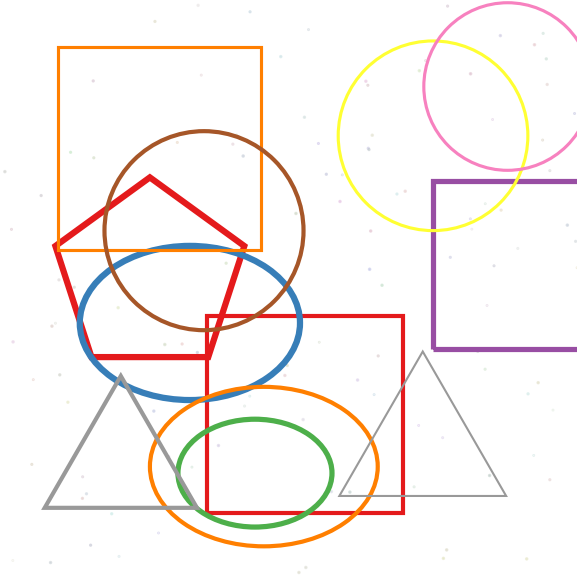[{"shape": "pentagon", "thickness": 3, "radius": 0.86, "center": [0.26, 0.52]}, {"shape": "square", "thickness": 2, "radius": 0.85, "center": [0.528, 0.282]}, {"shape": "oval", "thickness": 3, "radius": 0.95, "center": [0.329, 0.44]}, {"shape": "oval", "thickness": 2.5, "radius": 0.67, "center": [0.442, 0.18]}, {"shape": "square", "thickness": 2.5, "radius": 0.73, "center": [0.896, 0.54]}, {"shape": "square", "thickness": 1.5, "radius": 0.88, "center": [0.276, 0.742]}, {"shape": "oval", "thickness": 2, "radius": 0.99, "center": [0.457, 0.191]}, {"shape": "circle", "thickness": 1.5, "radius": 0.82, "center": [0.75, 0.764]}, {"shape": "circle", "thickness": 2, "radius": 0.86, "center": [0.353, 0.6]}, {"shape": "circle", "thickness": 1.5, "radius": 0.73, "center": [0.879, 0.849]}, {"shape": "triangle", "thickness": 1, "radius": 0.83, "center": [0.732, 0.224]}, {"shape": "triangle", "thickness": 2, "radius": 0.76, "center": [0.209, 0.196]}]